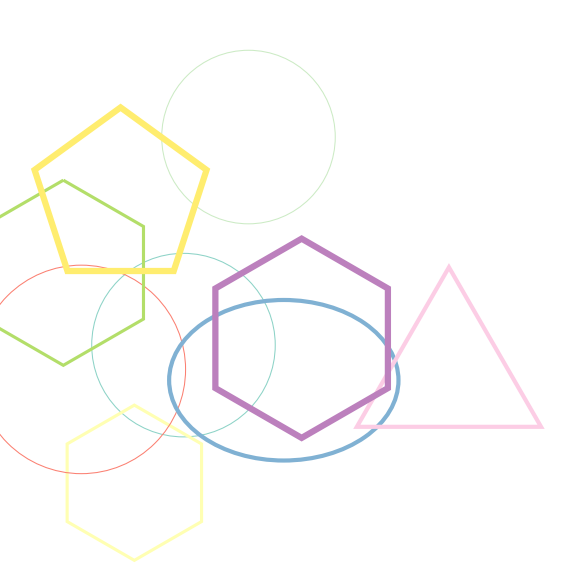[{"shape": "circle", "thickness": 0.5, "radius": 0.79, "center": [0.318, 0.402]}, {"shape": "hexagon", "thickness": 1.5, "radius": 0.67, "center": [0.233, 0.163]}, {"shape": "circle", "thickness": 0.5, "radius": 0.9, "center": [0.141, 0.359]}, {"shape": "oval", "thickness": 2, "radius": 0.99, "center": [0.491, 0.341]}, {"shape": "hexagon", "thickness": 1.5, "radius": 0.8, "center": [0.11, 0.527]}, {"shape": "triangle", "thickness": 2, "radius": 0.92, "center": [0.777, 0.352]}, {"shape": "hexagon", "thickness": 3, "radius": 0.86, "center": [0.522, 0.413]}, {"shape": "circle", "thickness": 0.5, "radius": 0.75, "center": [0.43, 0.762]}, {"shape": "pentagon", "thickness": 3, "radius": 0.78, "center": [0.209, 0.657]}]